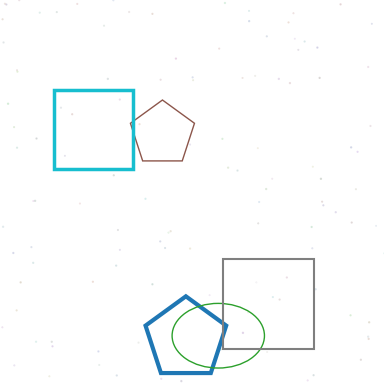[{"shape": "pentagon", "thickness": 3, "radius": 0.55, "center": [0.483, 0.12]}, {"shape": "oval", "thickness": 1, "radius": 0.6, "center": [0.567, 0.128]}, {"shape": "pentagon", "thickness": 1, "radius": 0.44, "center": [0.422, 0.653]}, {"shape": "square", "thickness": 1.5, "radius": 0.59, "center": [0.698, 0.21]}, {"shape": "square", "thickness": 2.5, "radius": 0.51, "center": [0.243, 0.663]}]